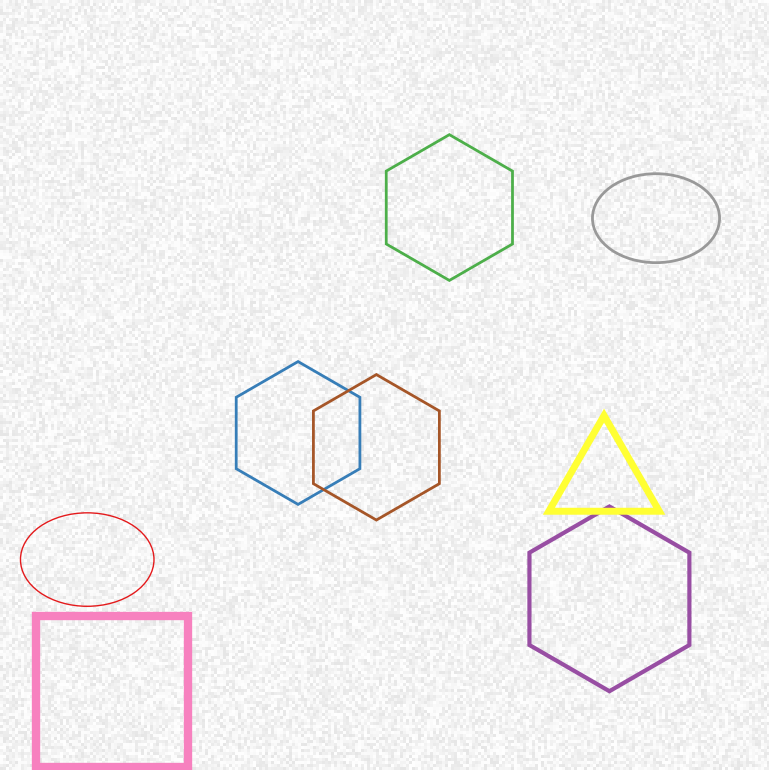[{"shape": "oval", "thickness": 0.5, "radius": 0.43, "center": [0.113, 0.273]}, {"shape": "hexagon", "thickness": 1, "radius": 0.46, "center": [0.387, 0.438]}, {"shape": "hexagon", "thickness": 1, "radius": 0.47, "center": [0.584, 0.73]}, {"shape": "hexagon", "thickness": 1.5, "radius": 0.6, "center": [0.791, 0.222]}, {"shape": "triangle", "thickness": 2.5, "radius": 0.41, "center": [0.784, 0.377]}, {"shape": "hexagon", "thickness": 1, "radius": 0.47, "center": [0.489, 0.419]}, {"shape": "square", "thickness": 3, "radius": 0.49, "center": [0.145, 0.102]}, {"shape": "oval", "thickness": 1, "radius": 0.41, "center": [0.852, 0.717]}]